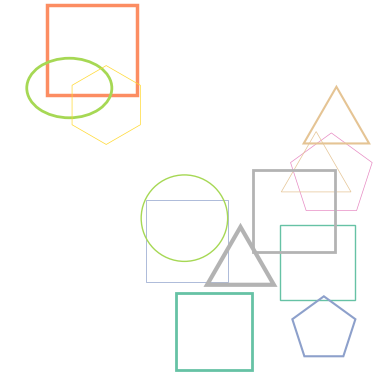[{"shape": "square", "thickness": 2, "radius": 0.5, "center": [0.555, 0.139]}, {"shape": "square", "thickness": 1, "radius": 0.49, "center": [0.825, 0.318]}, {"shape": "square", "thickness": 2.5, "radius": 0.58, "center": [0.239, 0.87]}, {"shape": "square", "thickness": 0.5, "radius": 0.53, "center": [0.487, 0.373]}, {"shape": "pentagon", "thickness": 1.5, "radius": 0.43, "center": [0.841, 0.144]}, {"shape": "pentagon", "thickness": 0.5, "radius": 0.56, "center": [0.861, 0.543]}, {"shape": "oval", "thickness": 2, "radius": 0.55, "center": [0.18, 0.771]}, {"shape": "circle", "thickness": 1, "radius": 0.56, "center": [0.479, 0.433]}, {"shape": "hexagon", "thickness": 0.5, "radius": 0.51, "center": [0.276, 0.727]}, {"shape": "triangle", "thickness": 1.5, "radius": 0.49, "center": [0.874, 0.676]}, {"shape": "triangle", "thickness": 0.5, "radius": 0.52, "center": [0.821, 0.554]}, {"shape": "triangle", "thickness": 3, "radius": 0.5, "center": [0.625, 0.31]}, {"shape": "square", "thickness": 2, "radius": 0.53, "center": [0.765, 0.452]}]